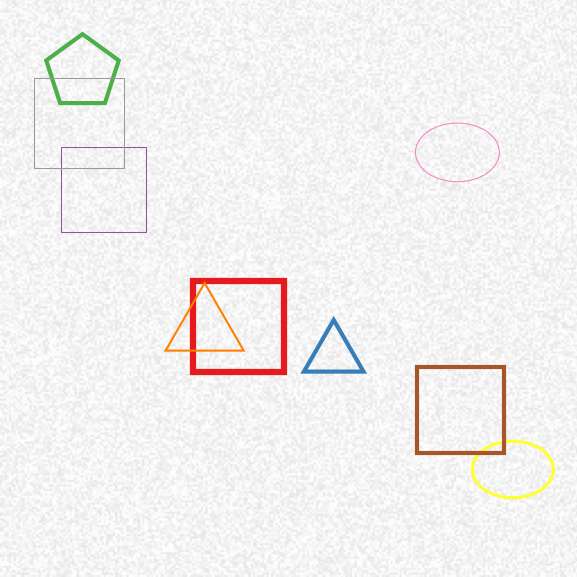[{"shape": "square", "thickness": 3, "radius": 0.39, "center": [0.413, 0.434]}, {"shape": "triangle", "thickness": 2, "radius": 0.3, "center": [0.578, 0.385]}, {"shape": "pentagon", "thickness": 2, "radius": 0.33, "center": [0.143, 0.874]}, {"shape": "square", "thickness": 0.5, "radius": 0.37, "center": [0.18, 0.671]}, {"shape": "triangle", "thickness": 1, "radius": 0.39, "center": [0.354, 0.431]}, {"shape": "oval", "thickness": 1.5, "radius": 0.35, "center": [0.888, 0.186]}, {"shape": "square", "thickness": 2, "radius": 0.37, "center": [0.797, 0.289]}, {"shape": "oval", "thickness": 0.5, "radius": 0.36, "center": [0.792, 0.735]}, {"shape": "square", "thickness": 0.5, "radius": 0.39, "center": [0.136, 0.786]}]